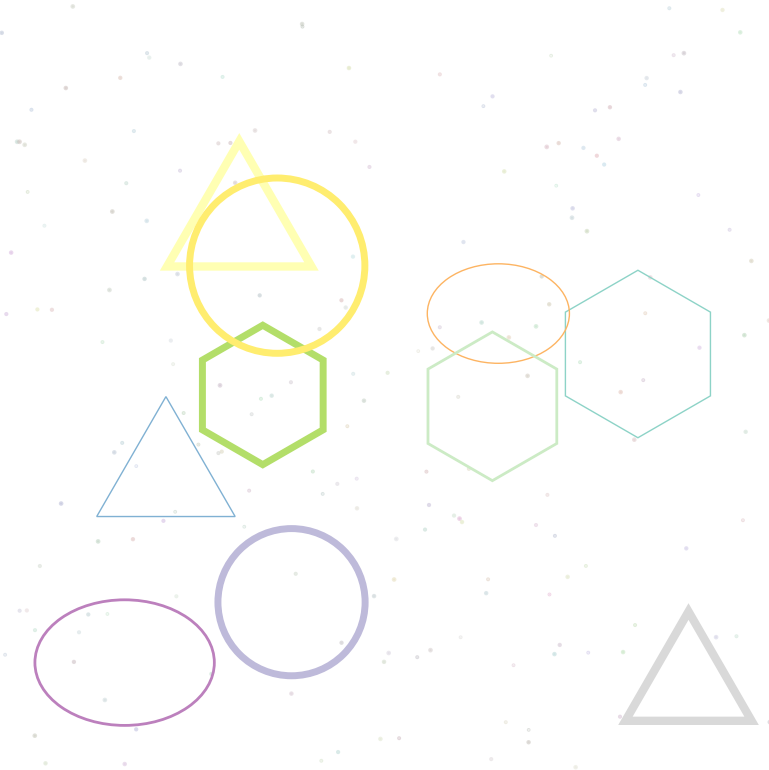[{"shape": "hexagon", "thickness": 0.5, "radius": 0.54, "center": [0.828, 0.54]}, {"shape": "triangle", "thickness": 3, "radius": 0.54, "center": [0.311, 0.708]}, {"shape": "circle", "thickness": 2.5, "radius": 0.48, "center": [0.379, 0.218]}, {"shape": "triangle", "thickness": 0.5, "radius": 0.52, "center": [0.215, 0.381]}, {"shape": "oval", "thickness": 0.5, "radius": 0.46, "center": [0.647, 0.593]}, {"shape": "hexagon", "thickness": 2.5, "radius": 0.45, "center": [0.341, 0.487]}, {"shape": "triangle", "thickness": 3, "radius": 0.47, "center": [0.894, 0.111]}, {"shape": "oval", "thickness": 1, "radius": 0.58, "center": [0.162, 0.139]}, {"shape": "hexagon", "thickness": 1, "radius": 0.48, "center": [0.639, 0.472]}, {"shape": "circle", "thickness": 2.5, "radius": 0.57, "center": [0.36, 0.655]}]